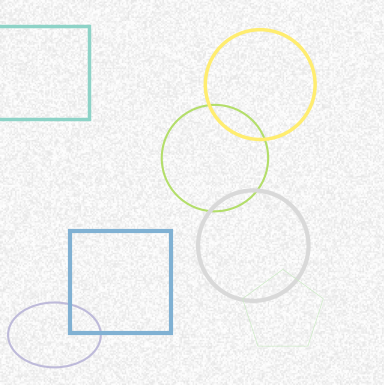[{"shape": "square", "thickness": 2.5, "radius": 0.6, "center": [0.112, 0.811]}, {"shape": "oval", "thickness": 1.5, "radius": 0.6, "center": [0.141, 0.13]}, {"shape": "square", "thickness": 3, "radius": 0.66, "center": [0.313, 0.267]}, {"shape": "circle", "thickness": 1.5, "radius": 0.69, "center": [0.558, 0.589]}, {"shape": "circle", "thickness": 3, "radius": 0.72, "center": [0.658, 0.362]}, {"shape": "pentagon", "thickness": 0.5, "radius": 0.55, "center": [0.735, 0.19]}, {"shape": "circle", "thickness": 2.5, "radius": 0.71, "center": [0.676, 0.78]}]